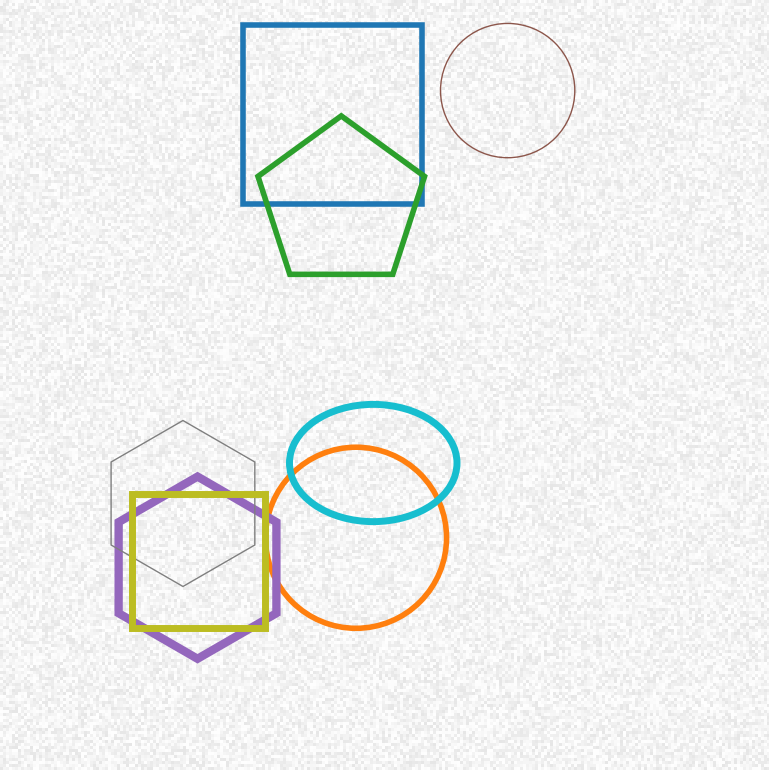[{"shape": "square", "thickness": 2, "radius": 0.58, "center": [0.432, 0.852]}, {"shape": "circle", "thickness": 2, "radius": 0.59, "center": [0.462, 0.302]}, {"shape": "pentagon", "thickness": 2, "radius": 0.57, "center": [0.443, 0.736]}, {"shape": "hexagon", "thickness": 3, "radius": 0.59, "center": [0.257, 0.263]}, {"shape": "circle", "thickness": 0.5, "radius": 0.44, "center": [0.659, 0.882]}, {"shape": "hexagon", "thickness": 0.5, "radius": 0.54, "center": [0.238, 0.346]}, {"shape": "square", "thickness": 2.5, "radius": 0.43, "center": [0.257, 0.271]}, {"shape": "oval", "thickness": 2.5, "radius": 0.54, "center": [0.485, 0.399]}]